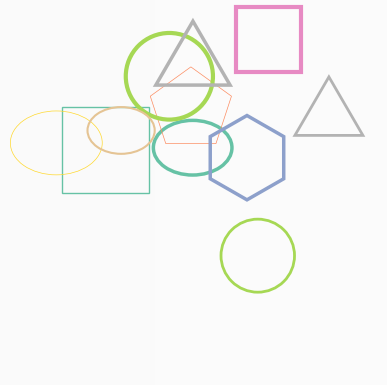[{"shape": "oval", "thickness": 2.5, "radius": 0.51, "center": [0.497, 0.616]}, {"shape": "square", "thickness": 1, "radius": 0.56, "center": [0.273, 0.61]}, {"shape": "pentagon", "thickness": 0.5, "radius": 0.55, "center": [0.493, 0.716]}, {"shape": "hexagon", "thickness": 2.5, "radius": 0.55, "center": [0.637, 0.59]}, {"shape": "square", "thickness": 3, "radius": 0.42, "center": [0.693, 0.897]}, {"shape": "circle", "thickness": 3, "radius": 0.56, "center": [0.437, 0.802]}, {"shape": "circle", "thickness": 2, "radius": 0.47, "center": [0.665, 0.336]}, {"shape": "oval", "thickness": 0.5, "radius": 0.59, "center": [0.145, 0.629]}, {"shape": "oval", "thickness": 1.5, "radius": 0.43, "center": [0.313, 0.661]}, {"shape": "triangle", "thickness": 2, "radius": 0.51, "center": [0.849, 0.699]}, {"shape": "triangle", "thickness": 2.5, "radius": 0.55, "center": [0.498, 0.834]}]